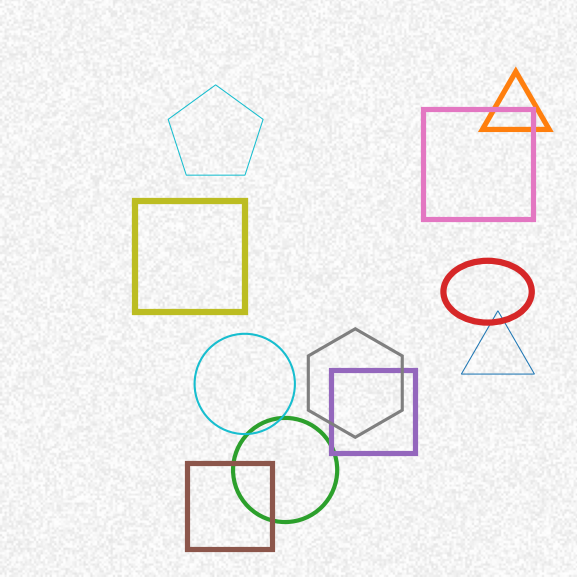[{"shape": "triangle", "thickness": 0.5, "radius": 0.37, "center": [0.862, 0.388]}, {"shape": "triangle", "thickness": 2.5, "radius": 0.33, "center": [0.893, 0.808]}, {"shape": "circle", "thickness": 2, "radius": 0.45, "center": [0.494, 0.185]}, {"shape": "oval", "thickness": 3, "radius": 0.38, "center": [0.844, 0.494]}, {"shape": "square", "thickness": 2.5, "radius": 0.36, "center": [0.646, 0.287]}, {"shape": "square", "thickness": 2.5, "radius": 0.37, "center": [0.397, 0.123]}, {"shape": "square", "thickness": 2.5, "radius": 0.47, "center": [0.828, 0.715]}, {"shape": "hexagon", "thickness": 1.5, "radius": 0.47, "center": [0.615, 0.336]}, {"shape": "square", "thickness": 3, "radius": 0.48, "center": [0.329, 0.555]}, {"shape": "circle", "thickness": 1, "radius": 0.43, "center": [0.424, 0.334]}, {"shape": "pentagon", "thickness": 0.5, "radius": 0.43, "center": [0.373, 0.766]}]